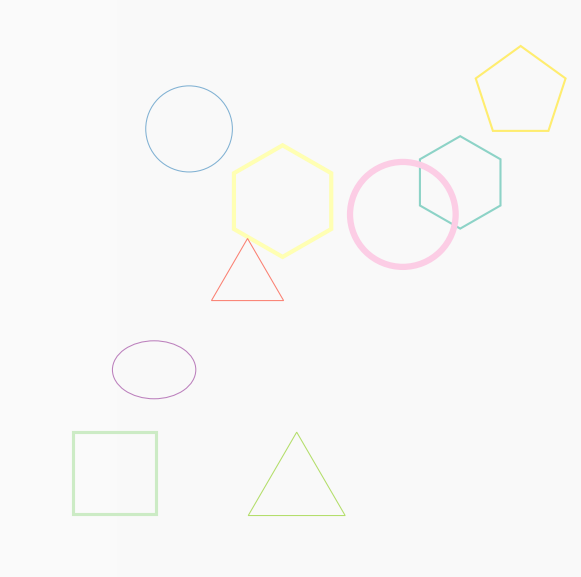[{"shape": "hexagon", "thickness": 1, "radius": 0.4, "center": [0.792, 0.683]}, {"shape": "hexagon", "thickness": 2, "radius": 0.48, "center": [0.486, 0.651]}, {"shape": "triangle", "thickness": 0.5, "radius": 0.36, "center": [0.426, 0.514]}, {"shape": "circle", "thickness": 0.5, "radius": 0.37, "center": [0.325, 0.776]}, {"shape": "triangle", "thickness": 0.5, "radius": 0.48, "center": [0.51, 0.155]}, {"shape": "circle", "thickness": 3, "radius": 0.45, "center": [0.693, 0.628]}, {"shape": "oval", "thickness": 0.5, "radius": 0.36, "center": [0.265, 0.359]}, {"shape": "square", "thickness": 1.5, "radius": 0.36, "center": [0.197, 0.179]}, {"shape": "pentagon", "thickness": 1, "radius": 0.41, "center": [0.896, 0.838]}]